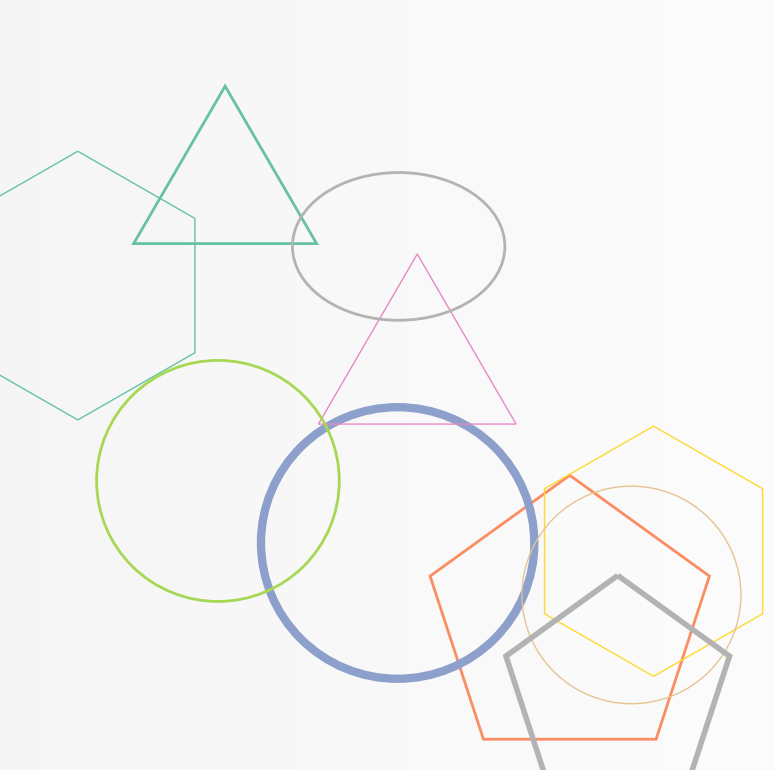[{"shape": "triangle", "thickness": 1, "radius": 0.68, "center": [0.29, 0.752]}, {"shape": "hexagon", "thickness": 0.5, "radius": 0.87, "center": [0.1, 0.629]}, {"shape": "pentagon", "thickness": 1, "radius": 0.95, "center": [0.735, 0.193]}, {"shape": "circle", "thickness": 3, "radius": 0.88, "center": [0.513, 0.295]}, {"shape": "triangle", "thickness": 0.5, "radius": 0.74, "center": [0.538, 0.523]}, {"shape": "circle", "thickness": 1, "radius": 0.78, "center": [0.281, 0.375]}, {"shape": "hexagon", "thickness": 0.5, "radius": 0.81, "center": [0.843, 0.284]}, {"shape": "circle", "thickness": 0.5, "radius": 0.71, "center": [0.815, 0.227]}, {"shape": "pentagon", "thickness": 2, "radius": 0.76, "center": [0.797, 0.101]}, {"shape": "oval", "thickness": 1, "radius": 0.69, "center": [0.514, 0.68]}]